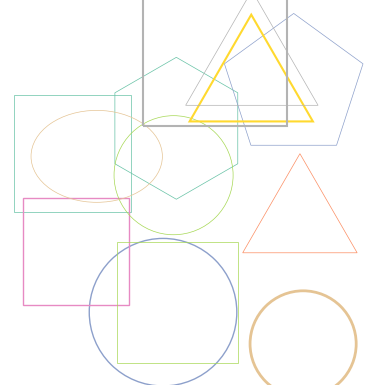[{"shape": "square", "thickness": 0.5, "radius": 0.76, "center": [0.189, 0.601]}, {"shape": "hexagon", "thickness": 0.5, "radius": 0.92, "center": [0.458, 0.667]}, {"shape": "triangle", "thickness": 0.5, "radius": 0.86, "center": [0.779, 0.429]}, {"shape": "pentagon", "thickness": 0.5, "radius": 0.95, "center": [0.763, 0.776]}, {"shape": "circle", "thickness": 1, "radius": 0.96, "center": [0.423, 0.189]}, {"shape": "square", "thickness": 1, "radius": 0.69, "center": [0.197, 0.347]}, {"shape": "square", "thickness": 0.5, "radius": 0.79, "center": [0.46, 0.213]}, {"shape": "circle", "thickness": 0.5, "radius": 0.77, "center": [0.451, 0.545]}, {"shape": "triangle", "thickness": 1.5, "radius": 0.92, "center": [0.653, 0.777]}, {"shape": "oval", "thickness": 0.5, "radius": 0.85, "center": [0.251, 0.594]}, {"shape": "circle", "thickness": 2, "radius": 0.69, "center": [0.787, 0.107]}, {"shape": "square", "thickness": 1.5, "radius": 0.93, "center": [0.558, 0.86]}, {"shape": "triangle", "thickness": 0.5, "radius": 0.99, "center": [0.654, 0.826]}]